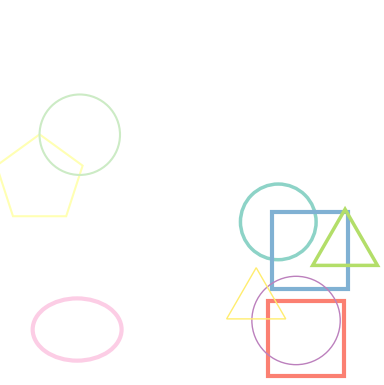[{"shape": "circle", "thickness": 2.5, "radius": 0.49, "center": [0.723, 0.424]}, {"shape": "pentagon", "thickness": 1.5, "radius": 0.59, "center": [0.103, 0.533]}, {"shape": "square", "thickness": 3, "radius": 0.49, "center": [0.794, 0.121]}, {"shape": "square", "thickness": 3, "radius": 0.5, "center": [0.806, 0.35]}, {"shape": "triangle", "thickness": 2.5, "radius": 0.49, "center": [0.896, 0.359]}, {"shape": "oval", "thickness": 3, "radius": 0.58, "center": [0.2, 0.144]}, {"shape": "circle", "thickness": 1, "radius": 0.57, "center": [0.769, 0.168]}, {"shape": "circle", "thickness": 1.5, "radius": 0.52, "center": [0.207, 0.65]}, {"shape": "triangle", "thickness": 1, "radius": 0.44, "center": [0.665, 0.216]}]